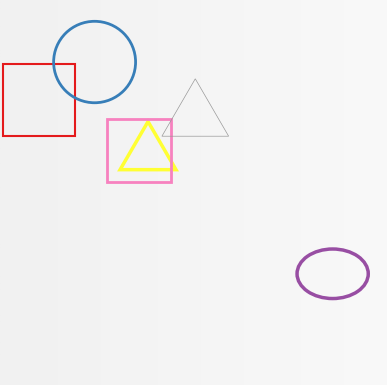[{"shape": "square", "thickness": 1.5, "radius": 0.46, "center": [0.1, 0.74]}, {"shape": "circle", "thickness": 2, "radius": 0.53, "center": [0.244, 0.839]}, {"shape": "oval", "thickness": 2.5, "radius": 0.46, "center": [0.858, 0.289]}, {"shape": "triangle", "thickness": 2.5, "radius": 0.42, "center": [0.382, 0.601]}, {"shape": "square", "thickness": 2, "radius": 0.41, "center": [0.358, 0.609]}, {"shape": "triangle", "thickness": 0.5, "radius": 0.5, "center": [0.504, 0.696]}]